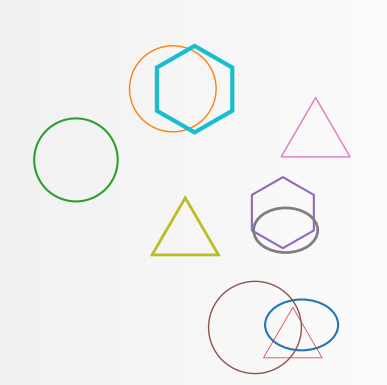[{"shape": "oval", "thickness": 1.5, "radius": 0.47, "center": [0.778, 0.156]}, {"shape": "circle", "thickness": 1, "radius": 0.56, "center": [0.446, 0.769]}, {"shape": "circle", "thickness": 1.5, "radius": 0.54, "center": [0.196, 0.585]}, {"shape": "triangle", "thickness": 0.5, "radius": 0.44, "center": [0.756, 0.114]}, {"shape": "hexagon", "thickness": 1.5, "radius": 0.46, "center": [0.73, 0.448]}, {"shape": "circle", "thickness": 1, "radius": 0.6, "center": [0.658, 0.149]}, {"shape": "triangle", "thickness": 1, "radius": 0.51, "center": [0.815, 0.644]}, {"shape": "oval", "thickness": 2, "radius": 0.41, "center": [0.737, 0.402]}, {"shape": "triangle", "thickness": 2, "radius": 0.49, "center": [0.478, 0.387]}, {"shape": "hexagon", "thickness": 3, "radius": 0.56, "center": [0.502, 0.768]}]